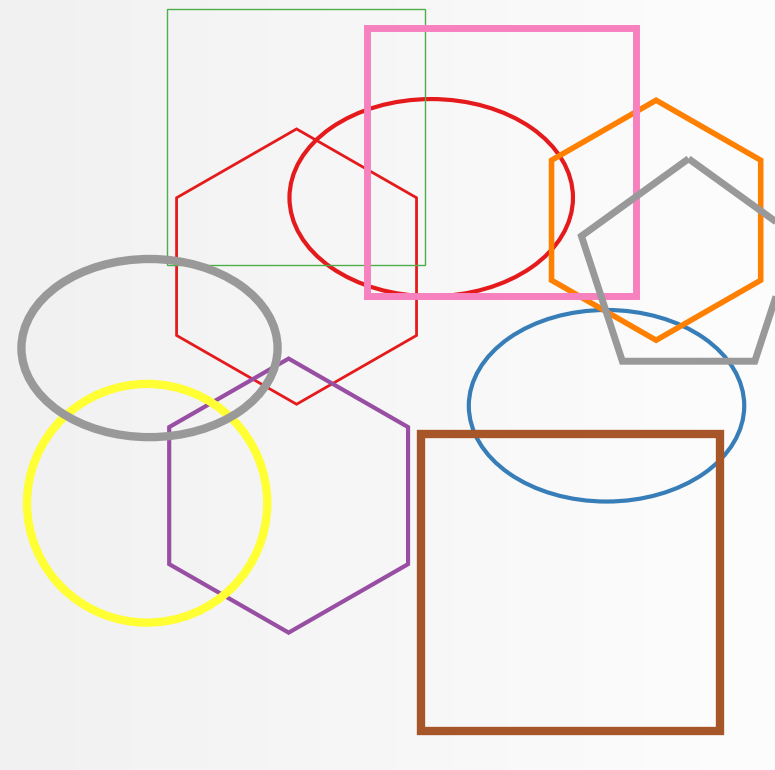[{"shape": "hexagon", "thickness": 1, "radius": 0.89, "center": [0.383, 0.654]}, {"shape": "oval", "thickness": 1.5, "radius": 0.91, "center": [0.556, 0.743]}, {"shape": "oval", "thickness": 1.5, "radius": 0.89, "center": [0.783, 0.473]}, {"shape": "square", "thickness": 0.5, "radius": 0.83, "center": [0.382, 0.822]}, {"shape": "hexagon", "thickness": 1.5, "radius": 0.89, "center": [0.372, 0.356]}, {"shape": "hexagon", "thickness": 2, "radius": 0.78, "center": [0.847, 0.714]}, {"shape": "circle", "thickness": 3, "radius": 0.77, "center": [0.19, 0.346]}, {"shape": "square", "thickness": 3, "radius": 0.96, "center": [0.736, 0.243]}, {"shape": "square", "thickness": 2.5, "radius": 0.87, "center": [0.647, 0.789]}, {"shape": "oval", "thickness": 3, "radius": 0.83, "center": [0.193, 0.548]}, {"shape": "pentagon", "thickness": 2.5, "radius": 0.73, "center": [0.889, 0.648]}]